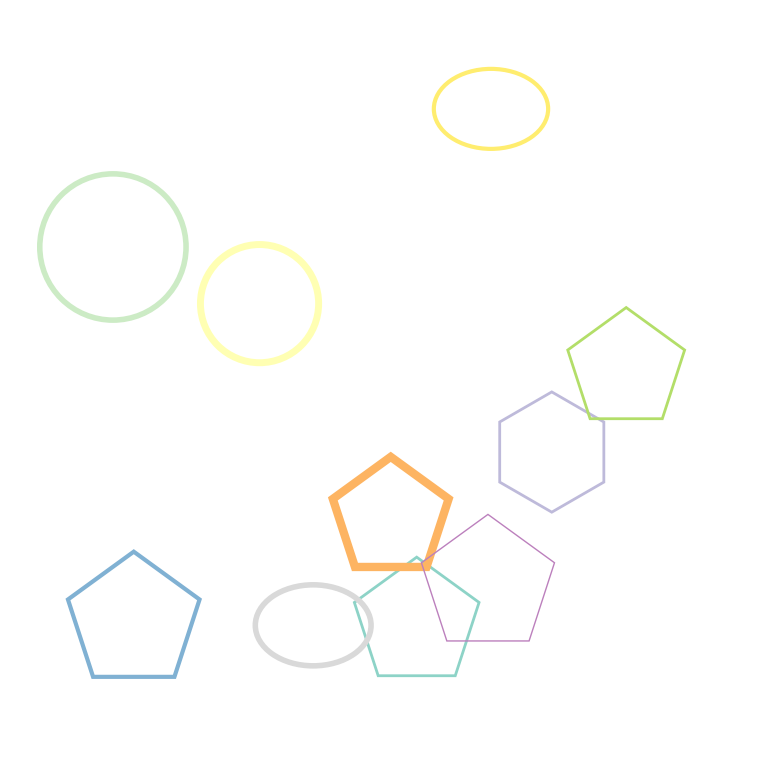[{"shape": "pentagon", "thickness": 1, "radius": 0.43, "center": [0.541, 0.191]}, {"shape": "circle", "thickness": 2.5, "radius": 0.38, "center": [0.337, 0.606]}, {"shape": "hexagon", "thickness": 1, "radius": 0.39, "center": [0.717, 0.413]}, {"shape": "pentagon", "thickness": 1.5, "radius": 0.45, "center": [0.174, 0.194]}, {"shape": "pentagon", "thickness": 3, "radius": 0.4, "center": [0.507, 0.328]}, {"shape": "pentagon", "thickness": 1, "radius": 0.4, "center": [0.813, 0.521]}, {"shape": "oval", "thickness": 2, "radius": 0.38, "center": [0.407, 0.188]}, {"shape": "pentagon", "thickness": 0.5, "radius": 0.45, "center": [0.634, 0.241]}, {"shape": "circle", "thickness": 2, "radius": 0.47, "center": [0.147, 0.679]}, {"shape": "oval", "thickness": 1.5, "radius": 0.37, "center": [0.638, 0.859]}]